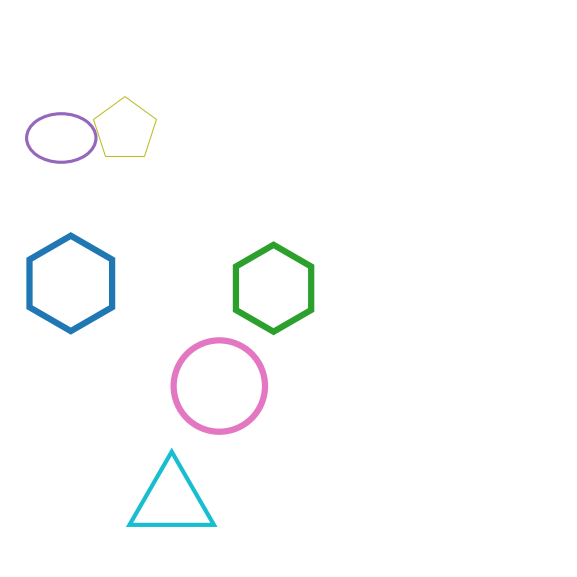[{"shape": "hexagon", "thickness": 3, "radius": 0.41, "center": [0.123, 0.508]}, {"shape": "hexagon", "thickness": 3, "radius": 0.38, "center": [0.474, 0.5]}, {"shape": "oval", "thickness": 1.5, "radius": 0.3, "center": [0.106, 0.76]}, {"shape": "circle", "thickness": 3, "radius": 0.4, "center": [0.38, 0.331]}, {"shape": "pentagon", "thickness": 0.5, "radius": 0.29, "center": [0.216, 0.775]}, {"shape": "triangle", "thickness": 2, "radius": 0.42, "center": [0.297, 0.132]}]